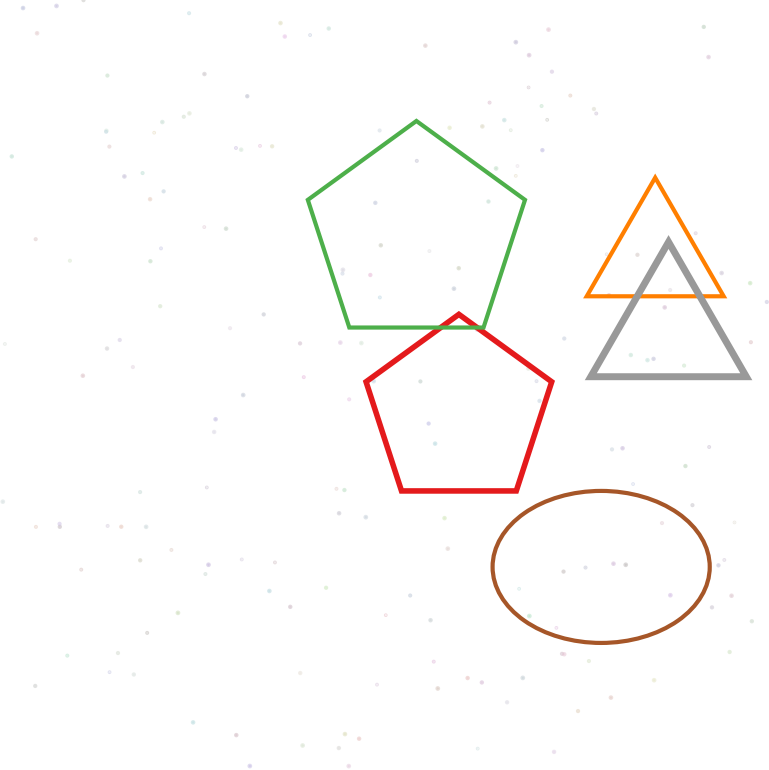[{"shape": "pentagon", "thickness": 2, "radius": 0.63, "center": [0.596, 0.465]}, {"shape": "pentagon", "thickness": 1.5, "radius": 0.74, "center": [0.541, 0.695]}, {"shape": "triangle", "thickness": 1.5, "radius": 0.51, "center": [0.851, 0.667]}, {"shape": "oval", "thickness": 1.5, "radius": 0.71, "center": [0.781, 0.264]}, {"shape": "triangle", "thickness": 2.5, "radius": 0.58, "center": [0.868, 0.569]}]